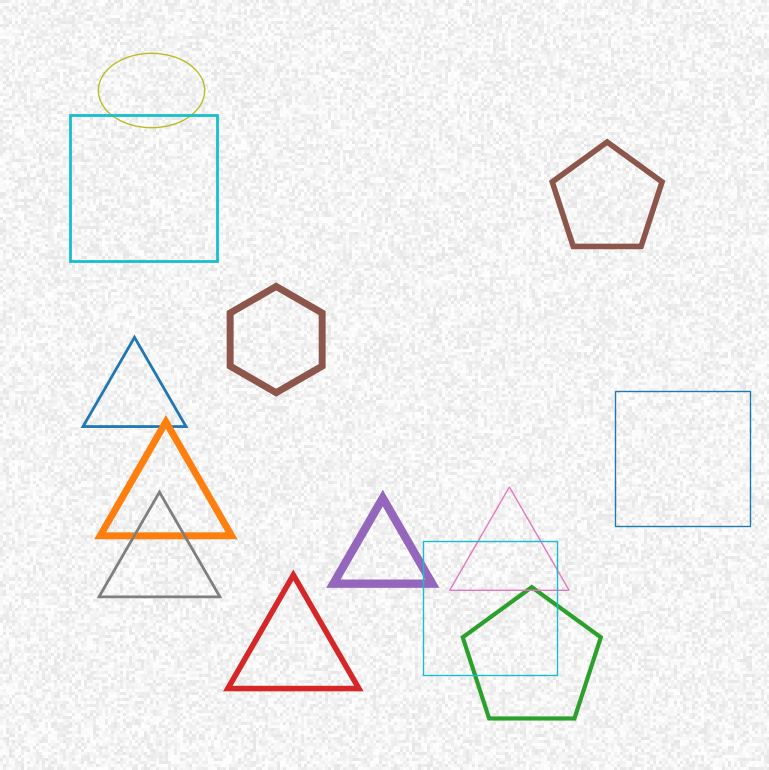[{"shape": "triangle", "thickness": 1, "radius": 0.39, "center": [0.175, 0.485]}, {"shape": "square", "thickness": 0.5, "radius": 0.44, "center": [0.886, 0.405]}, {"shape": "triangle", "thickness": 2.5, "radius": 0.49, "center": [0.215, 0.353]}, {"shape": "pentagon", "thickness": 1.5, "radius": 0.47, "center": [0.691, 0.143]}, {"shape": "triangle", "thickness": 2, "radius": 0.49, "center": [0.381, 0.155]}, {"shape": "triangle", "thickness": 3, "radius": 0.37, "center": [0.497, 0.279]}, {"shape": "hexagon", "thickness": 2.5, "radius": 0.34, "center": [0.359, 0.559]}, {"shape": "pentagon", "thickness": 2, "radius": 0.37, "center": [0.789, 0.741]}, {"shape": "triangle", "thickness": 0.5, "radius": 0.45, "center": [0.662, 0.278]}, {"shape": "triangle", "thickness": 1, "radius": 0.45, "center": [0.207, 0.27]}, {"shape": "oval", "thickness": 0.5, "radius": 0.35, "center": [0.197, 0.882]}, {"shape": "square", "thickness": 0.5, "radius": 0.44, "center": [0.637, 0.21]}, {"shape": "square", "thickness": 1, "radius": 0.48, "center": [0.186, 0.755]}]